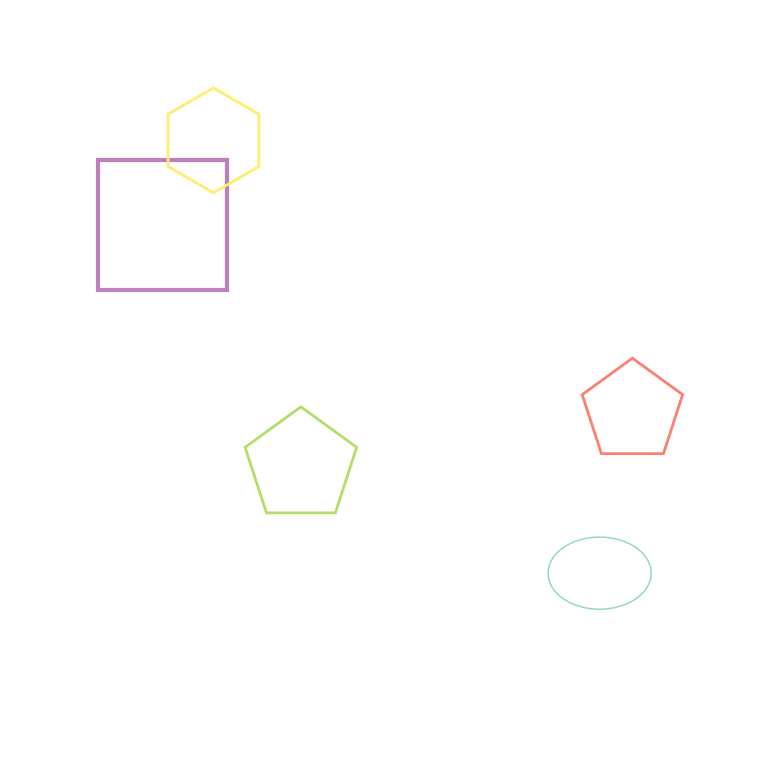[{"shape": "oval", "thickness": 0.5, "radius": 0.33, "center": [0.779, 0.256]}, {"shape": "pentagon", "thickness": 1, "radius": 0.34, "center": [0.821, 0.466]}, {"shape": "pentagon", "thickness": 1, "radius": 0.38, "center": [0.391, 0.396]}, {"shape": "square", "thickness": 1.5, "radius": 0.42, "center": [0.211, 0.707]}, {"shape": "hexagon", "thickness": 1, "radius": 0.34, "center": [0.277, 0.818]}]